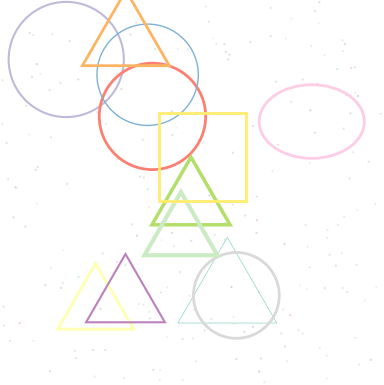[{"shape": "triangle", "thickness": 0.5, "radius": 0.74, "center": [0.59, 0.235]}, {"shape": "triangle", "thickness": 2, "radius": 0.57, "center": [0.248, 0.202]}, {"shape": "circle", "thickness": 1.5, "radius": 0.75, "center": [0.172, 0.846]}, {"shape": "circle", "thickness": 2, "radius": 0.69, "center": [0.396, 0.698]}, {"shape": "circle", "thickness": 1, "radius": 0.66, "center": [0.384, 0.806]}, {"shape": "triangle", "thickness": 2, "radius": 0.65, "center": [0.327, 0.894]}, {"shape": "triangle", "thickness": 2.5, "radius": 0.59, "center": [0.496, 0.475]}, {"shape": "oval", "thickness": 2, "radius": 0.68, "center": [0.81, 0.684]}, {"shape": "circle", "thickness": 2, "radius": 0.56, "center": [0.614, 0.233]}, {"shape": "triangle", "thickness": 1.5, "radius": 0.59, "center": [0.326, 0.222]}, {"shape": "triangle", "thickness": 3, "radius": 0.55, "center": [0.47, 0.392]}, {"shape": "square", "thickness": 2, "radius": 0.57, "center": [0.526, 0.592]}]